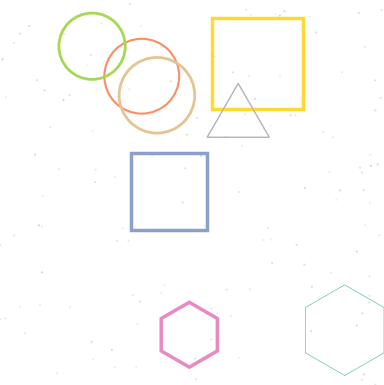[{"shape": "hexagon", "thickness": 0.5, "radius": 0.59, "center": [0.895, 0.142]}, {"shape": "circle", "thickness": 1.5, "radius": 0.49, "center": [0.368, 0.802]}, {"shape": "square", "thickness": 2.5, "radius": 0.5, "center": [0.439, 0.502]}, {"shape": "hexagon", "thickness": 2.5, "radius": 0.42, "center": [0.492, 0.131]}, {"shape": "circle", "thickness": 2, "radius": 0.43, "center": [0.239, 0.88]}, {"shape": "square", "thickness": 2.5, "radius": 0.59, "center": [0.669, 0.835]}, {"shape": "circle", "thickness": 2, "radius": 0.49, "center": [0.408, 0.753]}, {"shape": "triangle", "thickness": 1, "radius": 0.47, "center": [0.619, 0.69]}]